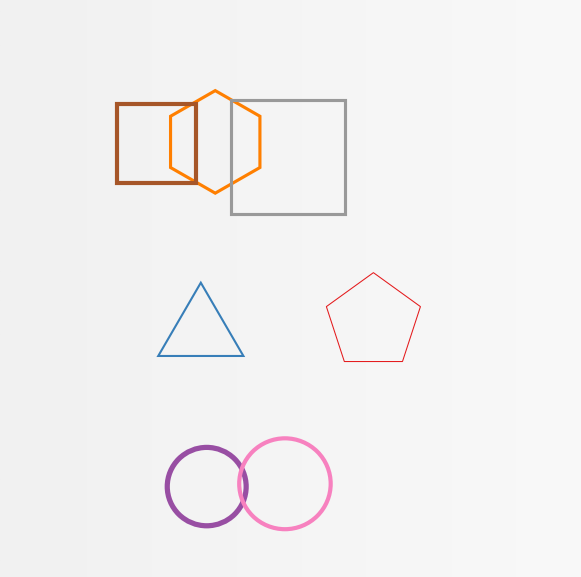[{"shape": "pentagon", "thickness": 0.5, "radius": 0.43, "center": [0.642, 0.442]}, {"shape": "triangle", "thickness": 1, "radius": 0.42, "center": [0.345, 0.425]}, {"shape": "circle", "thickness": 2.5, "radius": 0.34, "center": [0.356, 0.157]}, {"shape": "hexagon", "thickness": 1.5, "radius": 0.44, "center": [0.37, 0.753]}, {"shape": "square", "thickness": 2, "radius": 0.34, "center": [0.269, 0.751]}, {"shape": "circle", "thickness": 2, "radius": 0.39, "center": [0.49, 0.161]}, {"shape": "square", "thickness": 1.5, "radius": 0.49, "center": [0.495, 0.727]}]